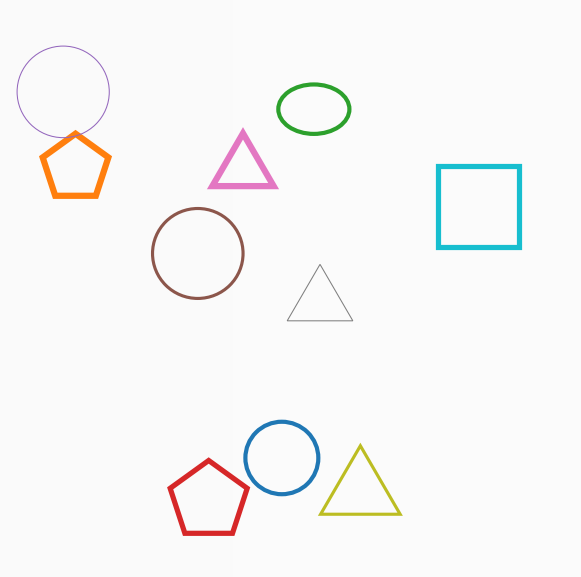[{"shape": "circle", "thickness": 2, "radius": 0.31, "center": [0.485, 0.206]}, {"shape": "pentagon", "thickness": 3, "radius": 0.3, "center": [0.13, 0.708]}, {"shape": "oval", "thickness": 2, "radius": 0.31, "center": [0.54, 0.81]}, {"shape": "pentagon", "thickness": 2.5, "radius": 0.35, "center": [0.359, 0.132]}, {"shape": "circle", "thickness": 0.5, "radius": 0.4, "center": [0.109, 0.84]}, {"shape": "circle", "thickness": 1.5, "radius": 0.39, "center": [0.34, 0.56]}, {"shape": "triangle", "thickness": 3, "radius": 0.3, "center": [0.418, 0.707]}, {"shape": "triangle", "thickness": 0.5, "radius": 0.33, "center": [0.551, 0.476]}, {"shape": "triangle", "thickness": 1.5, "radius": 0.4, "center": [0.62, 0.148]}, {"shape": "square", "thickness": 2.5, "radius": 0.35, "center": [0.823, 0.642]}]